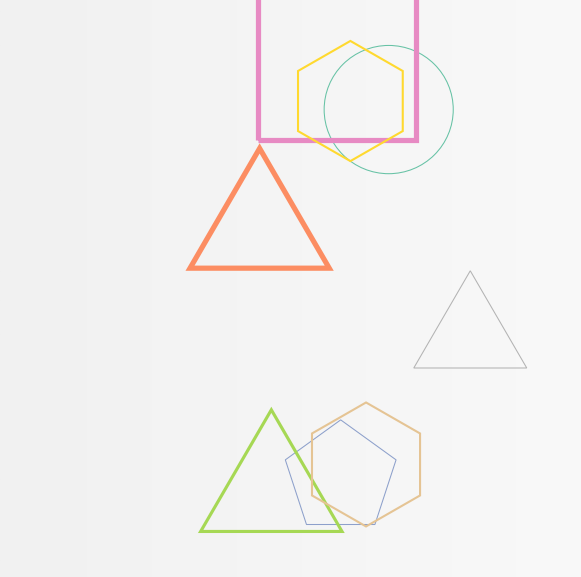[{"shape": "circle", "thickness": 0.5, "radius": 0.56, "center": [0.669, 0.809]}, {"shape": "triangle", "thickness": 2.5, "radius": 0.69, "center": [0.447, 0.604]}, {"shape": "pentagon", "thickness": 0.5, "radius": 0.5, "center": [0.586, 0.172]}, {"shape": "square", "thickness": 2.5, "radius": 0.68, "center": [0.58, 0.892]}, {"shape": "triangle", "thickness": 1.5, "radius": 0.7, "center": [0.467, 0.149]}, {"shape": "hexagon", "thickness": 1, "radius": 0.52, "center": [0.603, 0.824]}, {"shape": "hexagon", "thickness": 1, "radius": 0.54, "center": [0.63, 0.195]}, {"shape": "triangle", "thickness": 0.5, "radius": 0.56, "center": [0.809, 0.418]}]